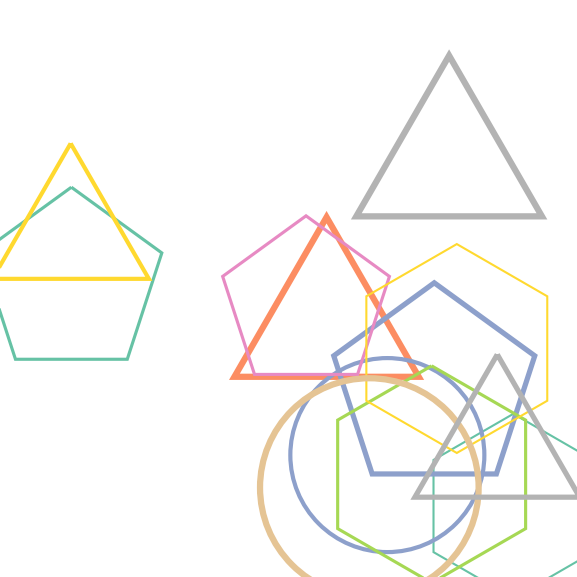[{"shape": "hexagon", "thickness": 1, "radius": 0.8, "center": [0.889, 0.123]}, {"shape": "pentagon", "thickness": 1.5, "radius": 0.82, "center": [0.124, 0.51]}, {"shape": "triangle", "thickness": 3, "radius": 0.92, "center": [0.565, 0.439]}, {"shape": "pentagon", "thickness": 2.5, "radius": 0.91, "center": [0.752, 0.326]}, {"shape": "circle", "thickness": 2, "radius": 0.84, "center": [0.671, 0.211]}, {"shape": "pentagon", "thickness": 1.5, "radius": 0.76, "center": [0.53, 0.474]}, {"shape": "hexagon", "thickness": 1.5, "radius": 0.94, "center": [0.747, 0.178]}, {"shape": "hexagon", "thickness": 1, "radius": 0.9, "center": [0.791, 0.396]}, {"shape": "triangle", "thickness": 2, "radius": 0.78, "center": [0.122, 0.594]}, {"shape": "circle", "thickness": 3, "radius": 0.95, "center": [0.64, 0.155]}, {"shape": "triangle", "thickness": 3, "radius": 0.93, "center": [0.778, 0.717]}, {"shape": "triangle", "thickness": 2.5, "radius": 0.82, "center": [0.861, 0.221]}]